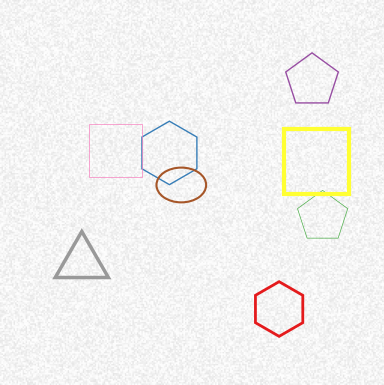[{"shape": "hexagon", "thickness": 2, "radius": 0.36, "center": [0.725, 0.197]}, {"shape": "hexagon", "thickness": 1, "radius": 0.41, "center": [0.44, 0.603]}, {"shape": "pentagon", "thickness": 0.5, "radius": 0.34, "center": [0.838, 0.437]}, {"shape": "pentagon", "thickness": 1, "radius": 0.36, "center": [0.81, 0.791]}, {"shape": "square", "thickness": 3, "radius": 0.42, "center": [0.822, 0.579]}, {"shape": "oval", "thickness": 1.5, "radius": 0.32, "center": [0.471, 0.52]}, {"shape": "square", "thickness": 0.5, "radius": 0.35, "center": [0.299, 0.609]}, {"shape": "triangle", "thickness": 2.5, "radius": 0.4, "center": [0.212, 0.319]}]